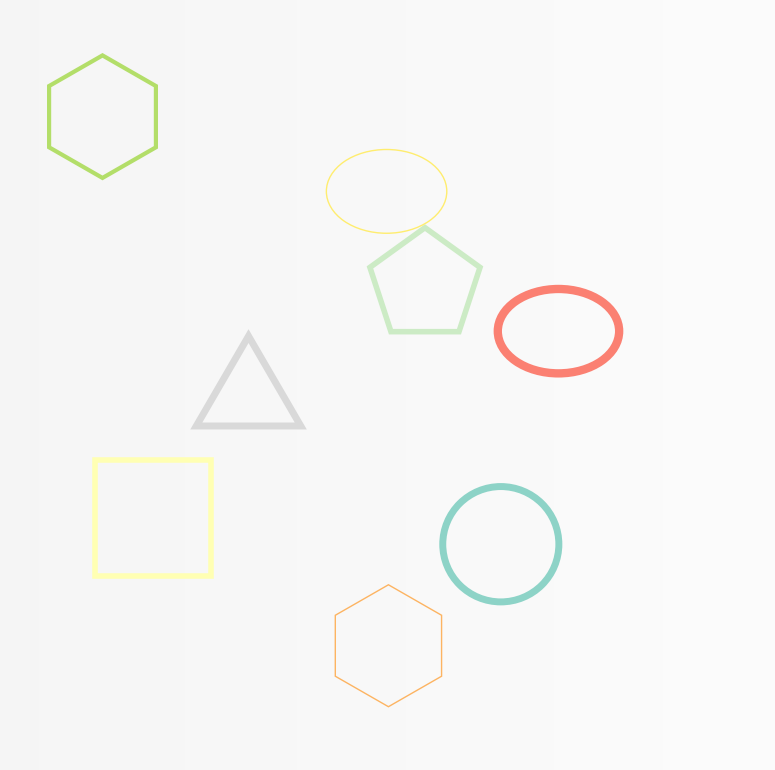[{"shape": "circle", "thickness": 2.5, "radius": 0.37, "center": [0.646, 0.293]}, {"shape": "square", "thickness": 2, "radius": 0.38, "center": [0.197, 0.328]}, {"shape": "oval", "thickness": 3, "radius": 0.39, "center": [0.721, 0.57]}, {"shape": "hexagon", "thickness": 0.5, "radius": 0.4, "center": [0.501, 0.161]}, {"shape": "hexagon", "thickness": 1.5, "radius": 0.4, "center": [0.132, 0.848]}, {"shape": "triangle", "thickness": 2.5, "radius": 0.39, "center": [0.321, 0.486]}, {"shape": "pentagon", "thickness": 2, "radius": 0.37, "center": [0.548, 0.63]}, {"shape": "oval", "thickness": 0.5, "radius": 0.39, "center": [0.499, 0.751]}]